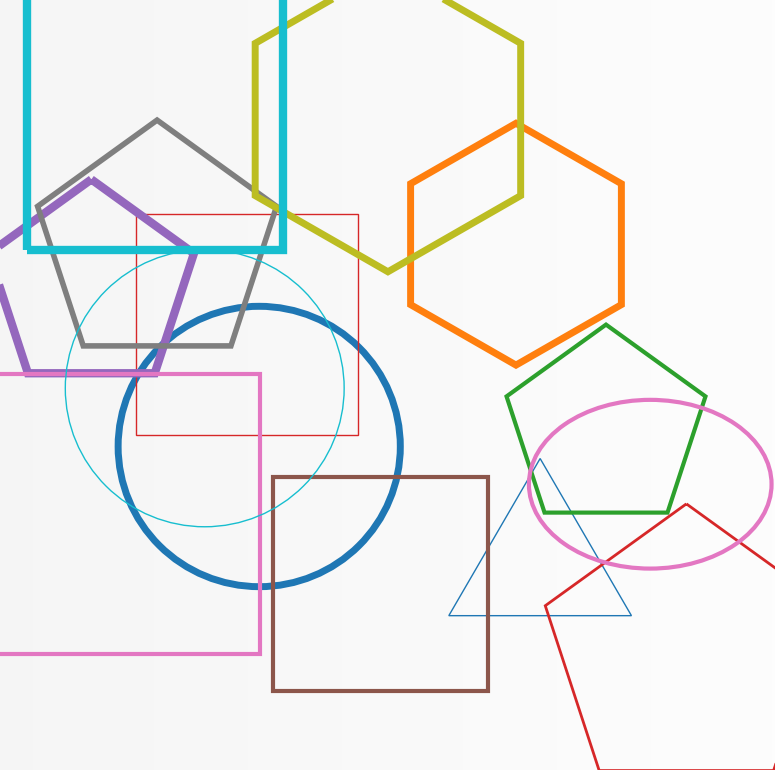[{"shape": "circle", "thickness": 2.5, "radius": 0.91, "center": [0.334, 0.42]}, {"shape": "triangle", "thickness": 0.5, "radius": 0.68, "center": [0.697, 0.268]}, {"shape": "hexagon", "thickness": 2.5, "radius": 0.79, "center": [0.666, 0.683]}, {"shape": "pentagon", "thickness": 1.5, "radius": 0.67, "center": [0.782, 0.443]}, {"shape": "square", "thickness": 0.5, "radius": 0.72, "center": [0.319, 0.578]}, {"shape": "pentagon", "thickness": 1, "radius": 0.96, "center": [0.886, 0.154]}, {"shape": "pentagon", "thickness": 3, "radius": 0.7, "center": [0.118, 0.628]}, {"shape": "square", "thickness": 1.5, "radius": 0.69, "center": [0.491, 0.242]}, {"shape": "square", "thickness": 1.5, "radius": 0.91, "center": [0.153, 0.332]}, {"shape": "oval", "thickness": 1.5, "radius": 0.78, "center": [0.839, 0.371]}, {"shape": "pentagon", "thickness": 2, "radius": 0.81, "center": [0.203, 0.682]}, {"shape": "hexagon", "thickness": 2.5, "radius": 0.99, "center": [0.501, 0.845]}, {"shape": "square", "thickness": 3, "radius": 0.83, "center": [0.2, 0.841]}, {"shape": "circle", "thickness": 0.5, "radius": 0.9, "center": [0.264, 0.496]}]